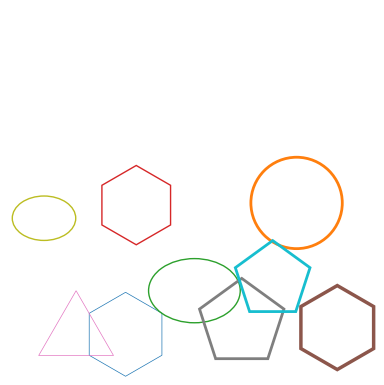[{"shape": "hexagon", "thickness": 0.5, "radius": 0.55, "center": [0.326, 0.132]}, {"shape": "circle", "thickness": 2, "radius": 0.59, "center": [0.77, 0.473]}, {"shape": "oval", "thickness": 1, "radius": 0.6, "center": [0.505, 0.245]}, {"shape": "hexagon", "thickness": 1, "radius": 0.51, "center": [0.354, 0.467]}, {"shape": "hexagon", "thickness": 2.5, "radius": 0.55, "center": [0.876, 0.149]}, {"shape": "triangle", "thickness": 0.5, "radius": 0.56, "center": [0.198, 0.133]}, {"shape": "pentagon", "thickness": 2, "radius": 0.58, "center": [0.628, 0.162]}, {"shape": "oval", "thickness": 1, "radius": 0.41, "center": [0.114, 0.433]}, {"shape": "pentagon", "thickness": 2, "radius": 0.51, "center": [0.708, 0.273]}]